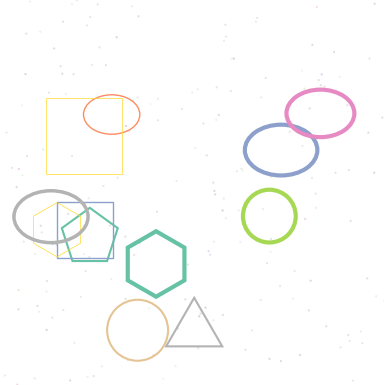[{"shape": "hexagon", "thickness": 3, "radius": 0.42, "center": [0.405, 0.314]}, {"shape": "pentagon", "thickness": 1.5, "radius": 0.38, "center": [0.233, 0.384]}, {"shape": "oval", "thickness": 1, "radius": 0.37, "center": [0.29, 0.703]}, {"shape": "oval", "thickness": 3, "radius": 0.47, "center": [0.73, 0.61]}, {"shape": "square", "thickness": 1, "radius": 0.36, "center": [0.22, 0.402]}, {"shape": "oval", "thickness": 3, "radius": 0.44, "center": [0.832, 0.705]}, {"shape": "circle", "thickness": 3, "radius": 0.34, "center": [0.7, 0.439]}, {"shape": "square", "thickness": 0.5, "radius": 0.49, "center": [0.219, 0.647]}, {"shape": "hexagon", "thickness": 0.5, "radius": 0.35, "center": [0.148, 0.403]}, {"shape": "circle", "thickness": 1.5, "radius": 0.4, "center": [0.357, 0.142]}, {"shape": "oval", "thickness": 2.5, "radius": 0.48, "center": [0.132, 0.437]}, {"shape": "triangle", "thickness": 1.5, "radius": 0.42, "center": [0.504, 0.142]}]